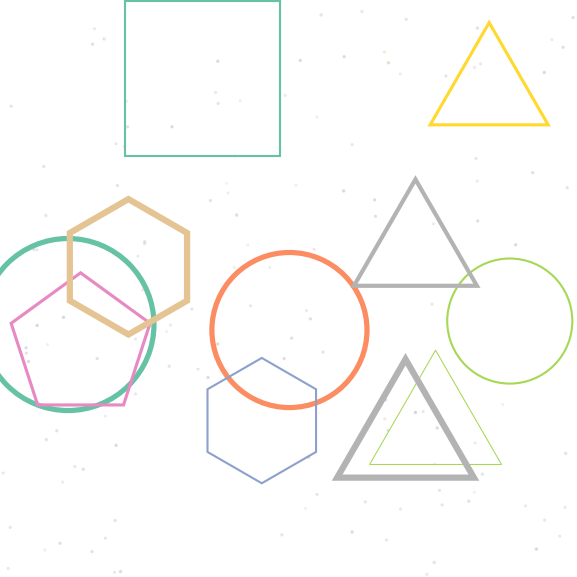[{"shape": "circle", "thickness": 2.5, "radius": 0.74, "center": [0.118, 0.437]}, {"shape": "square", "thickness": 1, "radius": 0.67, "center": [0.35, 0.863]}, {"shape": "circle", "thickness": 2.5, "radius": 0.67, "center": [0.501, 0.428]}, {"shape": "hexagon", "thickness": 1, "radius": 0.54, "center": [0.453, 0.271]}, {"shape": "pentagon", "thickness": 1.5, "radius": 0.63, "center": [0.14, 0.4]}, {"shape": "triangle", "thickness": 0.5, "radius": 0.66, "center": [0.754, 0.261]}, {"shape": "circle", "thickness": 1, "radius": 0.54, "center": [0.883, 0.443]}, {"shape": "triangle", "thickness": 1.5, "radius": 0.59, "center": [0.847, 0.842]}, {"shape": "hexagon", "thickness": 3, "radius": 0.59, "center": [0.222, 0.537]}, {"shape": "triangle", "thickness": 3, "radius": 0.68, "center": [0.702, 0.24]}, {"shape": "triangle", "thickness": 2, "radius": 0.61, "center": [0.719, 0.566]}]